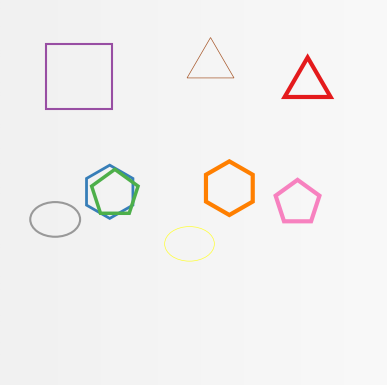[{"shape": "triangle", "thickness": 3, "radius": 0.34, "center": [0.794, 0.782]}, {"shape": "hexagon", "thickness": 2, "radius": 0.35, "center": [0.283, 0.502]}, {"shape": "pentagon", "thickness": 2.5, "radius": 0.32, "center": [0.296, 0.497]}, {"shape": "square", "thickness": 1.5, "radius": 0.42, "center": [0.204, 0.8]}, {"shape": "hexagon", "thickness": 3, "radius": 0.35, "center": [0.592, 0.511]}, {"shape": "oval", "thickness": 0.5, "radius": 0.32, "center": [0.489, 0.367]}, {"shape": "triangle", "thickness": 0.5, "radius": 0.35, "center": [0.543, 0.833]}, {"shape": "pentagon", "thickness": 3, "radius": 0.3, "center": [0.768, 0.473]}, {"shape": "oval", "thickness": 1.5, "radius": 0.32, "center": [0.142, 0.43]}]